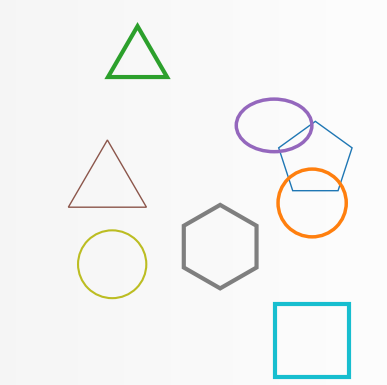[{"shape": "pentagon", "thickness": 1, "radius": 0.5, "center": [0.814, 0.585]}, {"shape": "circle", "thickness": 2.5, "radius": 0.44, "center": [0.806, 0.473]}, {"shape": "triangle", "thickness": 3, "radius": 0.44, "center": [0.355, 0.844]}, {"shape": "oval", "thickness": 2.5, "radius": 0.49, "center": [0.707, 0.674]}, {"shape": "triangle", "thickness": 1, "radius": 0.58, "center": [0.277, 0.52]}, {"shape": "hexagon", "thickness": 3, "radius": 0.54, "center": [0.568, 0.359]}, {"shape": "circle", "thickness": 1.5, "radius": 0.44, "center": [0.289, 0.314]}, {"shape": "square", "thickness": 3, "radius": 0.47, "center": [0.805, 0.115]}]